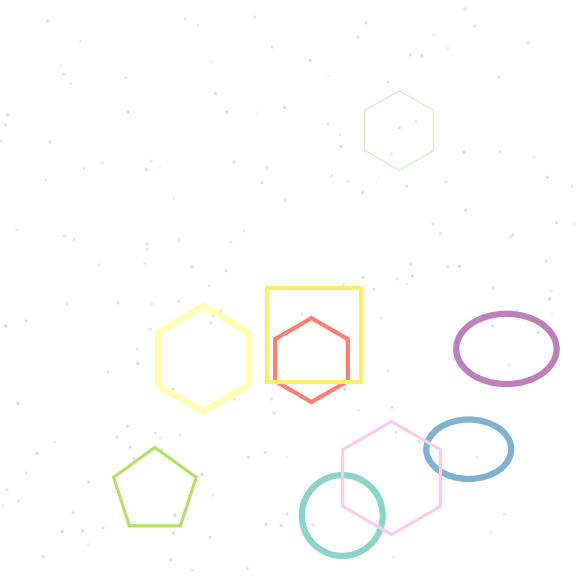[{"shape": "circle", "thickness": 3, "radius": 0.35, "center": [0.593, 0.106]}, {"shape": "hexagon", "thickness": 3, "radius": 0.46, "center": [0.352, 0.378]}, {"shape": "hexagon", "thickness": 2, "radius": 0.36, "center": [0.539, 0.376]}, {"shape": "oval", "thickness": 3, "radius": 0.37, "center": [0.812, 0.221]}, {"shape": "pentagon", "thickness": 1.5, "radius": 0.38, "center": [0.268, 0.149]}, {"shape": "hexagon", "thickness": 1.5, "radius": 0.49, "center": [0.678, 0.171]}, {"shape": "oval", "thickness": 3, "radius": 0.43, "center": [0.877, 0.395]}, {"shape": "hexagon", "thickness": 0.5, "radius": 0.35, "center": [0.691, 0.773]}, {"shape": "square", "thickness": 2, "radius": 0.41, "center": [0.544, 0.42]}]